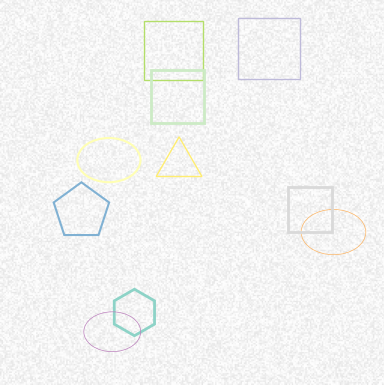[{"shape": "hexagon", "thickness": 2, "radius": 0.3, "center": [0.349, 0.188]}, {"shape": "oval", "thickness": 1.5, "radius": 0.41, "center": [0.283, 0.584]}, {"shape": "square", "thickness": 1, "radius": 0.4, "center": [0.699, 0.874]}, {"shape": "pentagon", "thickness": 1.5, "radius": 0.38, "center": [0.211, 0.451]}, {"shape": "oval", "thickness": 0.5, "radius": 0.42, "center": [0.866, 0.397]}, {"shape": "square", "thickness": 1, "radius": 0.38, "center": [0.451, 0.868]}, {"shape": "square", "thickness": 2, "radius": 0.29, "center": [0.805, 0.455]}, {"shape": "oval", "thickness": 0.5, "radius": 0.37, "center": [0.292, 0.138]}, {"shape": "square", "thickness": 2, "radius": 0.35, "center": [0.461, 0.749]}, {"shape": "triangle", "thickness": 1, "radius": 0.34, "center": [0.465, 0.576]}]